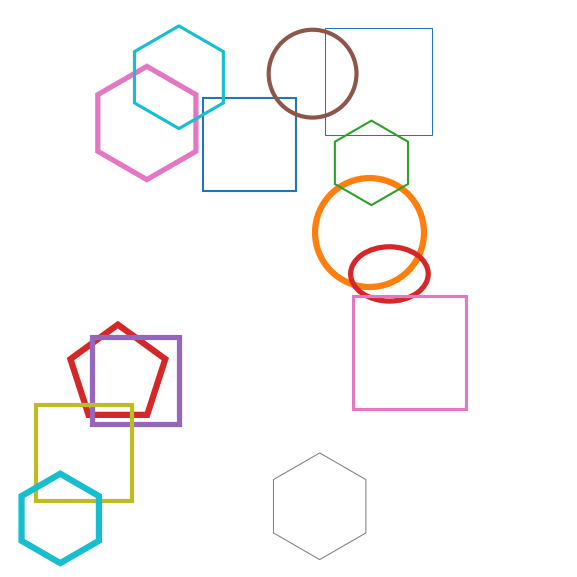[{"shape": "square", "thickness": 0.5, "radius": 0.46, "center": [0.656, 0.857]}, {"shape": "square", "thickness": 1, "radius": 0.4, "center": [0.432, 0.749]}, {"shape": "circle", "thickness": 3, "radius": 0.47, "center": [0.64, 0.596]}, {"shape": "hexagon", "thickness": 1, "radius": 0.37, "center": [0.643, 0.717]}, {"shape": "oval", "thickness": 2.5, "radius": 0.34, "center": [0.674, 0.525]}, {"shape": "pentagon", "thickness": 3, "radius": 0.43, "center": [0.204, 0.351]}, {"shape": "square", "thickness": 2.5, "radius": 0.38, "center": [0.235, 0.34]}, {"shape": "circle", "thickness": 2, "radius": 0.38, "center": [0.541, 0.872]}, {"shape": "hexagon", "thickness": 2.5, "radius": 0.49, "center": [0.254, 0.786]}, {"shape": "square", "thickness": 1.5, "radius": 0.49, "center": [0.709, 0.389]}, {"shape": "hexagon", "thickness": 0.5, "radius": 0.46, "center": [0.554, 0.122]}, {"shape": "square", "thickness": 2, "radius": 0.42, "center": [0.146, 0.214]}, {"shape": "hexagon", "thickness": 3, "radius": 0.39, "center": [0.104, 0.101]}, {"shape": "hexagon", "thickness": 1.5, "radius": 0.44, "center": [0.31, 0.865]}]